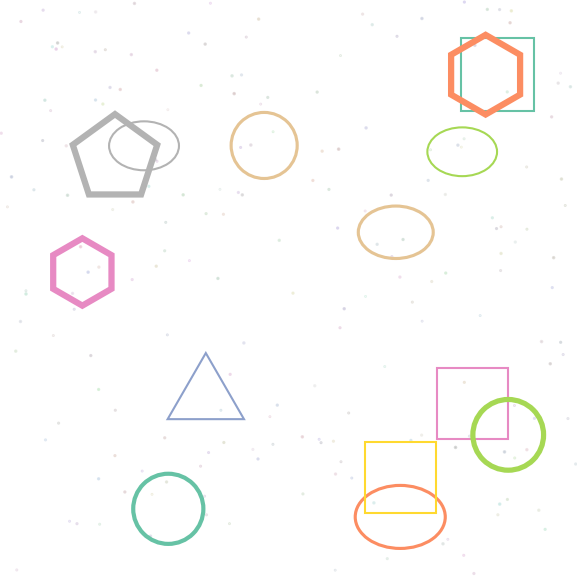[{"shape": "circle", "thickness": 2, "radius": 0.3, "center": [0.291, 0.118]}, {"shape": "square", "thickness": 1, "radius": 0.32, "center": [0.861, 0.87]}, {"shape": "hexagon", "thickness": 3, "radius": 0.34, "center": [0.841, 0.87]}, {"shape": "oval", "thickness": 1.5, "radius": 0.39, "center": [0.693, 0.104]}, {"shape": "triangle", "thickness": 1, "radius": 0.38, "center": [0.356, 0.311]}, {"shape": "square", "thickness": 1, "radius": 0.31, "center": [0.818, 0.3]}, {"shape": "hexagon", "thickness": 3, "radius": 0.29, "center": [0.143, 0.528]}, {"shape": "oval", "thickness": 1, "radius": 0.3, "center": [0.8, 0.736]}, {"shape": "circle", "thickness": 2.5, "radius": 0.31, "center": [0.88, 0.246]}, {"shape": "square", "thickness": 1, "radius": 0.31, "center": [0.694, 0.171]}, {"shape": "circle", "thickness": 1.5, "radius": 0.29, "center": [0.457, 0.747]}, {"shape": "oval", "thickness": 1.5, "radius": 0.32, "center": [0.685, 0.597]}, {"shape": "oval", "thickness": 1, "radius": 0.3, "center": [0.249, 0.747]}, {"shape": "pentagon", "thickness": 3, "radius": 0.38, "center": [0.199, 0.725]}]